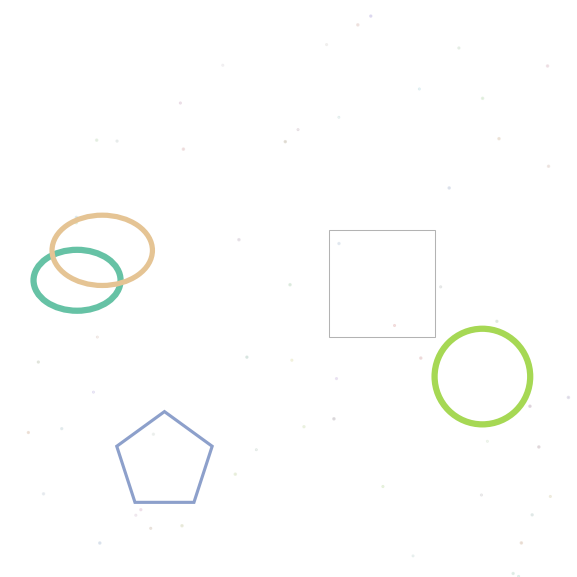[{"shape": "oval", "thickness": 3, "radius": 0.38, "center": [0.133, 0.514]}, {"shape": "pentagon", "thickness": 1.5, "radius": 0.43, "center": [0.285, 0.2]}, {"shape": "circle", "thickness": 3, "radius": 0.41, "center": [0.835, 0.347]}, {"shape": "oval", "thickness": 2.5, "radius": 0.43, "center": [0.177, 0.566]}, {"shape": "square", "thickness": 0.5, "radius": 0.46, "center": [0.661, 0.508]}]